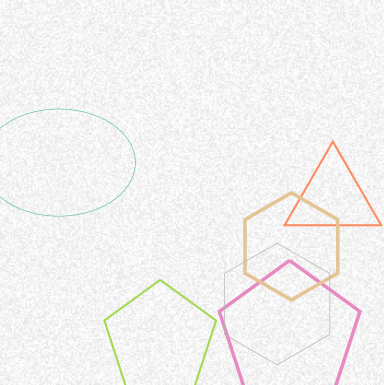[{"shape": "oval", "thickness": 0.5, "radius": 0.99, "center": [0.153, 0.578]}, {"shape": "triangle", "thickness": 1.5, "radius": 0.72, "center": [0.865, 0.487]}, {"shape": "pentagon", "thickness": 2.5, "radius": 0.96, "center": [0.752, 0.132]}, {"shape": "pentagon", "thickness": 1.5, "radius": 0.76, "center": [0.416, 0.12]}, {"shape": "hexagon", "thickness": 2.5, "radius": 0.7, "center": [0.757, 0.36]}, {"shape": "hexagon", "thickness": 0.5, "radius": 0.79, "center": [0.72, 0.21]}]